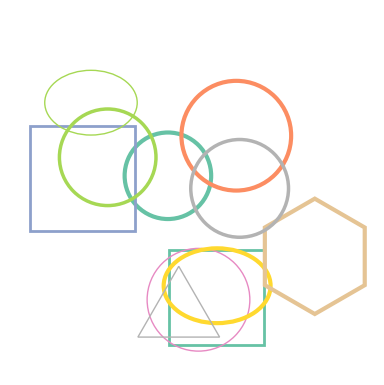[{"shape": "circle", "thickness": 3, "radius": 0.56, "center": [0.436, 0.543]}, {"shape": "square", "thickness": 2, "radius": 0.62, "center": [0.561, 0.228]}, {"shape": "circle", "thickness": 3, "radius": 0.71, "center": [0.614, 0.648]}, {"shape": "square", "thickness": 2, "radius": 0.68, "center": [0.214, 0.536]}, {"shape": "circle", "thickness": 1, "radius": 0.67, "center": [0.516, 0.221]}, {"shape": "oval", "thickness": 1, "radius": 0.6, "center": [0.236, 0.733]}, {"shape": "circle", "thickness": 2.5, "radius": 0.63, "center": [0.28, 0.591]}, {"shape": "oval", "thickness": 3, "radius": 0.69, "center": [0.564, 0.258]}, {"shape": "hexagon", "thickness": 3, "radius": 0.75, "center": [0.818, 0.334]}, {"shape": "circle", "thickness": 2.5, "radius": 0.63, "center": [0.622, 0.511]}, {"shape": "triangle", "thickness": 1, "radius": 0.61, "center": [0.464, 0.186]}]